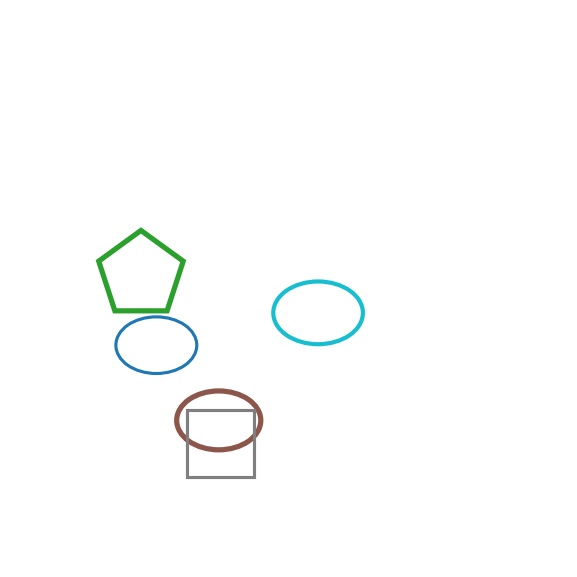[{"shape": "oval", "thickness": 1.5, "radius": 0.35, "center": [0.271, 0.401]}, {"shape": "pentagon", "thickness": 2.5, "radius": 0.38, "center": [0.244, 0.523]}, {"shape": "oval", "thickness": 2.5, "radius": 0.36, "center": [0.379, 0.271]}, {"shape": "square", "thickness": 1.5, "radius": 0.29, "center": [0.382, 0.231]}, {"shape": "oval", "thickness": 2, "radius": 0.39, "center": [0.551, 0.457]}]